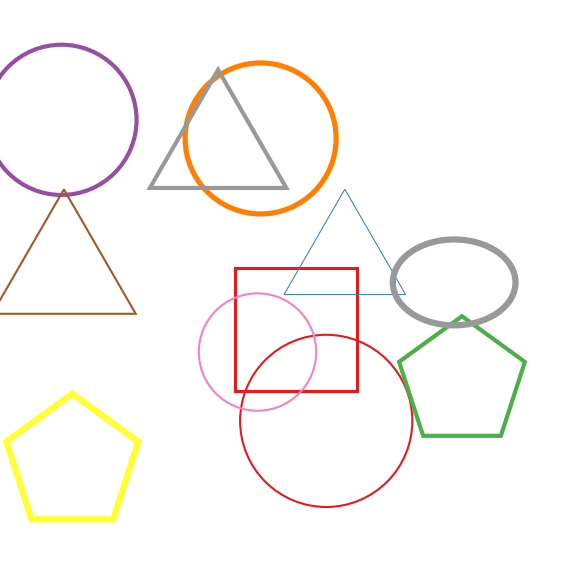[{"shape": "square", "thickness": 1.5, "radius": 0.53, "center": [0.512, 0.428]}, {"shape": "circle", "thickness": 1, "radius": 0.75, "center": [0.565, 0.27]}, {"shape": "triangle", "thickness": 0.5, "radius": 0.61, "center": [0.597, 0.55]}, {"shape": "pentagon", "thickness": 2, "radius": 0.57, "center": [0.8, 0.337]}, {"shape": "circle", "thickness": 2, "radius": 0.65, "center": [0.106, 0.792]}, {"shape": "circle", "thickness": 2.5, "radius": 0.65, "center": [0.451, 0.759]}, {"shape": "pentagon", "thickness": 3, "radius": 0.6, "center": [0.125, 0.197]}, {"shape": "triangle", "thickness": 1, "radius": 0.72, "center": [0.111, 0.528]}, {"shape": "circle", "thickness": 1, "radius": 0.51, "center": [0.446, 0.39]}, {"shape": "triangle", "thickness": 2, "radius": 0.68, "center": [0.378, 0.742]}, {"shape": "oval", "thickness": 3, "radius": 0.53, "center": [0.786, 0.51]}]